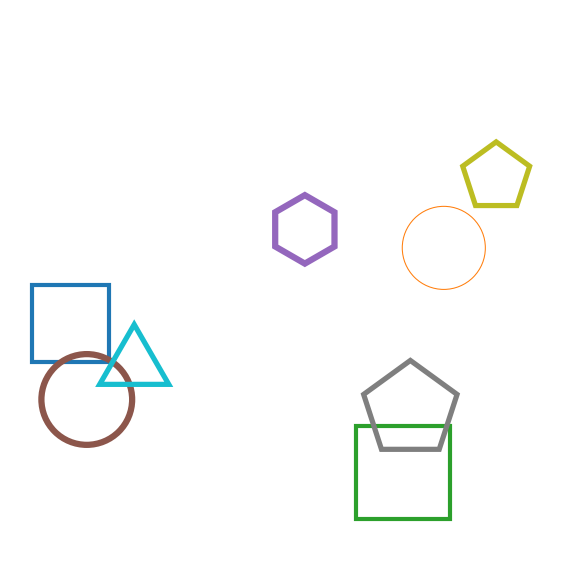[{"shape": "square", "thickness": 2, "radius": 0.33, "center": [0.123, 0.439]}, {"shape": "circle", "thickness": 0.5, "radius": 0.36, "center": [0.768, 0.57]}, {"shape": "square", "thickness": 2, "radius": 0.4, "center": [0.698, 0.181]}, {"shape": "hexagon", "thickness": 3, "radius": 0.3, "center": [0.528, 0.602]}, {"shape": "circle", "thickness": 3, "radius": 0.39, "center": [0.15, 0.307]}, {"shape": "pentagon", "thickness": 2.5, "radius": 0.43, "center": [0.711, 0.29]}, {"shape": "pentagon", "thickness": 2.5, "radius": 0.3, "center": [0.859, 0.693]}, {"shape": "triangle", "thickness": 2.5, "radius": 0.35, "center": [0.232, 0.368]}]